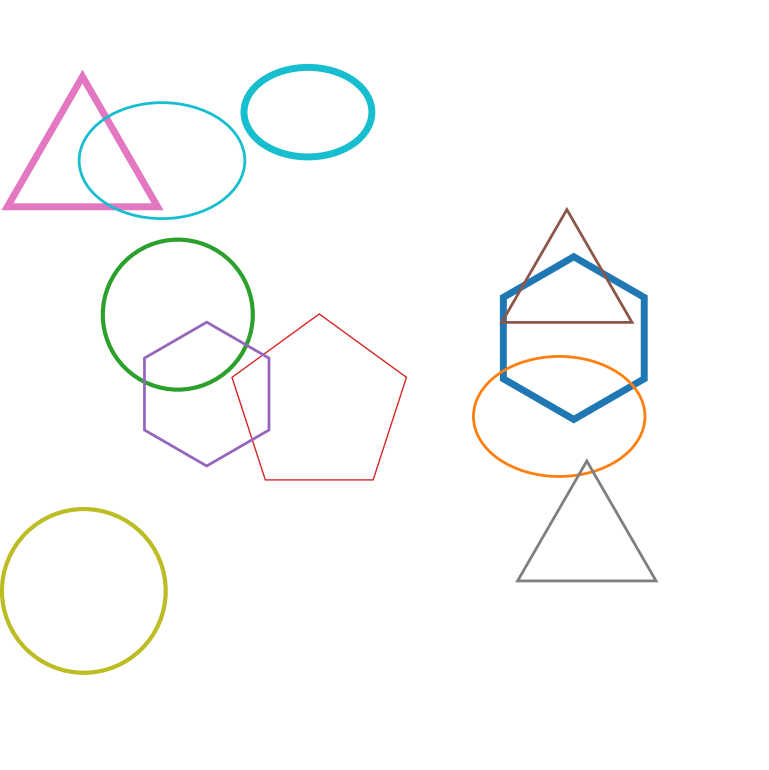[{"shape": "hexagon", "thickness": 2.5, "radius": 0.53, "center": [0.745, 0.561]}, {"shape": "oval", "thickness": 1, "radius": 0.56, "center": [0.726, 0.459]}, {"shape": "circle", "thickness": 1.5, "radius": 0.49, "center": [0.231, 0.591]}, {"shape": "pentagon", "thickness": 0.5, "radius": 0.6, "center": [0.415, 0.473]}, {"shape": "hexagon", "thickness": 1, "radius": 0.47, "center": [0.268, 0.488]}, {"shape": "triangle", "thickness": 1, "radius": 0.49, "center": [0.736, 0.63]}, {"shape": "triangle", "thickness": 2.5, "radius": 0.56, "center": [0.107, 0.788]}, {"shape": "triangle", "thickness": 1, "radius": 0.52, "center": [0.762, 0.297]}, {"shape": "circle", "thickness": 1.5, "radius": 0.53, "center": [0.109, 0.233]}, {"shape": "oval", "thickness": 1, "radius": 0.54, "center": [0.21, 0.791]}, {"shape": "oval", "thickness": 2.5, "radius": 0.42, "center": [0.4, 0.854]}]